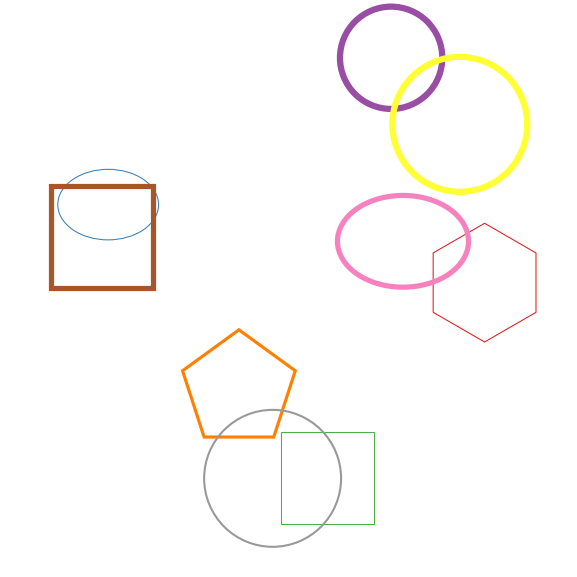[{"shape": "hexagon", "thickness": 0.5, "radius": 0.51, "center": [0.839, 0.51]}, {"shape": "oval", "thickness": 0.5, "radius": 0.44, "center": [0.187, 0.645]}, {"shape": "square", "thickness": 0.5, "radius": 0.4, "center": [0.567, 0.171]}, {"shape": "circle", "thickness": 3, "radius": 0.44, "center": [0.677, 0.899]}, {"shape": "pentagon", "thickness": 1.5, "radius": 0.51, "center": [0.414, 0.325]}, {"shape": "circle", "thickness": 3, "radius": 0.58, "center": [0.796, 0.784]}, {"shape": "square", "thickness": 2.5, "radius": 0.44, "center": [0.177, 0.589]}, {"shape": "oval", "thickness": 2.5, "radius": 0.57, "center": [0.698, 0.581]}, {"shape": "circle", "thickness": 1, "radius": 0.59, "center": [0.472, 0.171]}]